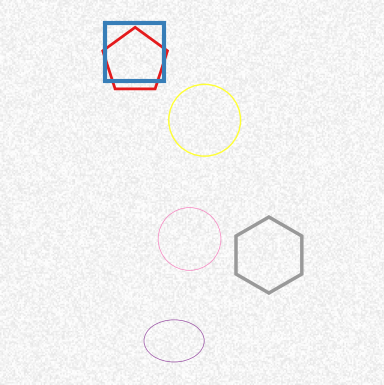[{"shape": "pentagon", "thickness": 2, "radius": 0.44, "center": [0.351, 0.841]}, {"shape": "square", "thickness": 3, "radius": 0.38, "center": [0.35, 0.865]}, {"shape": "oval", "thickness": 0.5, "radius": 0.39, "center": [0.452, 0.115]}, {"shape": "circle", "thickness": 1, "radius": 0.47, "center": [0.532, 0.688]}, {"shape": "circle", "thickness": 0.5, "radius": 0.41, "center": [0.492, 0.379]}, {"shape": "hexagon", "thickness": 2.5, "radius": 0.49, "center": [0.698, 0.338]}]